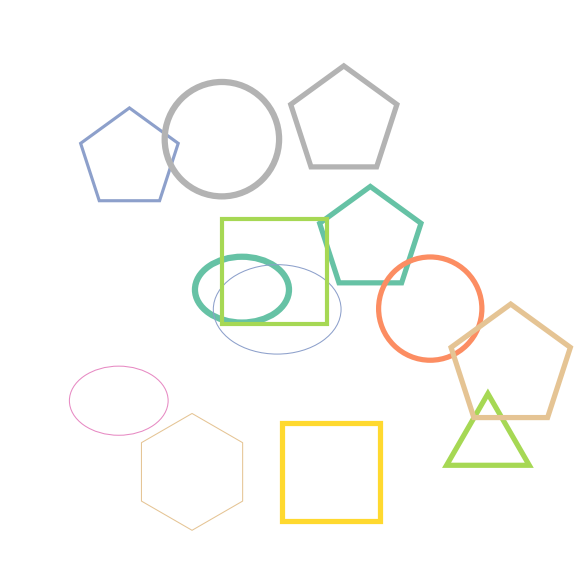[{"shape": "oval", "thickness": 3, "radius": 0.41, "center": [0.419, 0.498]}, {"shape": "pentagon", "thickness": 2.5, "radius": 0.46, "center": [0.641, 0.584]}, {"shape": "circle", "thickness": 2.5, "radius": 0.45, "center": [0.745, 0.465]}, {"shape": "oval", "thickness": 0.5, "radius": 0.55, "center": [0.48, 0.463]}, {"shape": "pentagon", "thickness": 1.5, "radius": 0.44, "center": [0.224, 0.723]}, {"shape": "oval", "thickness": 0.5, "radius": 0.43, "center": [0.206, 0.305]}, {"shape": "triangle", "thickness": 2.5, "radius": 0.41, "center": [0.845, 0.235]}, {"shape": "square", "thickness": 2, "radius": 0.45, "center": [0.475, 0.53]}, {"shape": "square", "thickness": 2.5, "radius": 0.43, "center": [0.573, 0.182]}, {"shape": "pentagon", "thickness": 2.5, "radius": 0.54, "center": [0.884, 0.364]}, {"shape": "hexagon", "thickness": 0.5, "radius": 0.51, "center": [0.333, 0.182]}, {"shape": "pentagon", "thickness": 2.5, "radius": 0.48, "center": [0.595, 0.788]}, {"shape": "circle", "thickness": 3, "radius": 0.5, "center": [0.384, 0.758]}]